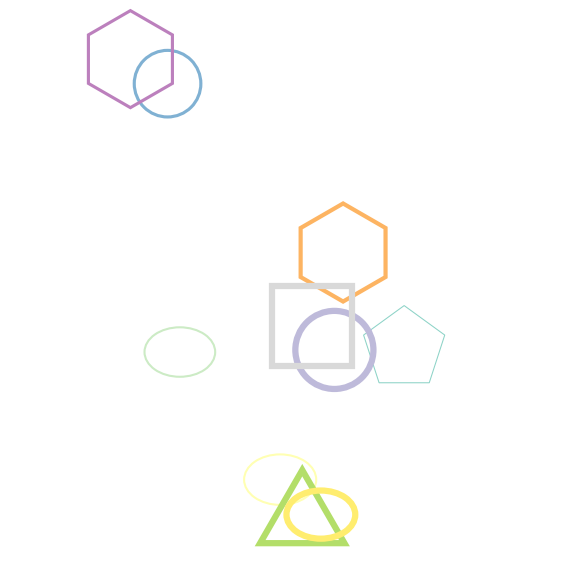[{"shape": "pentagon", "thickness": 0.5, "radius": 0.37, "center": [0.7, 0.396]}, {"shape": "oval", "thickness": 1, "radius": 0.31, "center": [0.485, 0.169]}, {"shape": "circle", "thickness": 3, "radius": 0.34, "center": [0.579, 0.393]}, {"shape": "circle", "thickness": 1.5, "radius": 0.29, "center": [0.29, 0.854]}, {"shape": "hexagon", "thickness": 2, "radius": 0.42, "center": [0.594, 0.562]}, {"shape": "triangle", "thickness": 3, "radius": 0.42, "center": [0.523, 0.101]}, {"shape": "square", "thickness": 3, "radius": 0.34, "center": [0.541, 0.435]}, {"shape": "hexagon", "thickness": 1.5, "radius": 0.42, "center": [0.226, 0.897]}, {"shape": "oval", "thickness": 1, "radius": 0.31, "center": [0.311, 0.39]}, {"shape": "oval", "thickness": 3, "radius": 0.3, "center": [0.556, 0.108]}]